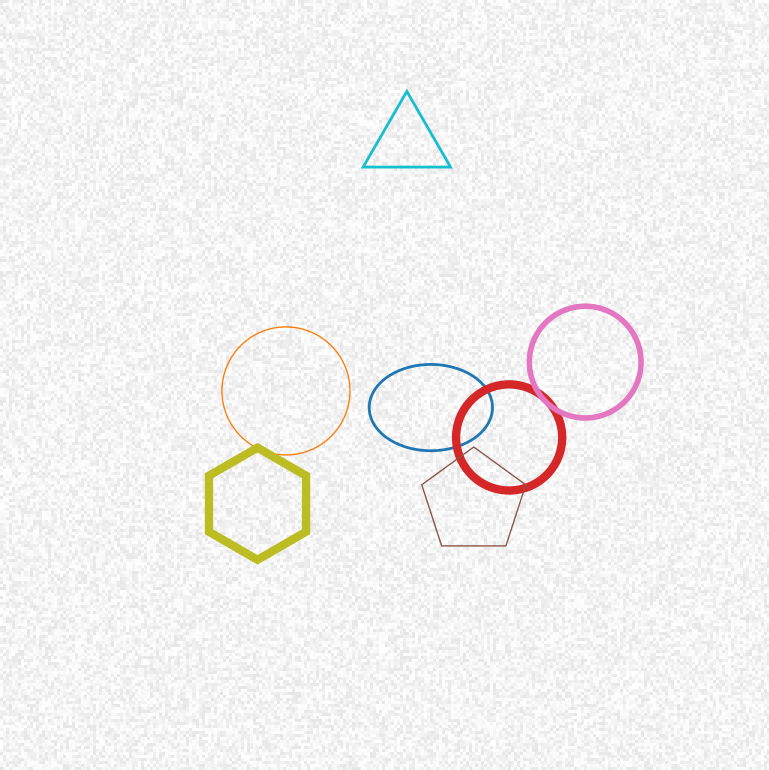[{"shape": "oval", "thickness": 1, "radius": 0.4, "center": [0.56, 0.471]}, {"shape": "circle", "thickness": 0.5, "radius": 0.42, "center": [0.371, 0.492]}, {"shape": "circle", "thickness": 3, "radius": 0.34, "center": [0.661, 0.432]}, {"shape": "pentagon", "thickness": 0.5, "radius": 0.35, "center": [0.615, 0.348]}, {"shape": "circle", "thickness": 2, "radius": 0.36, "center": [0.76, 0.53]}, {"shape": "hexagon", "thickness": 3, "radius": 0.36, "center": [0.334, 0.346]}, {"shape": "triangle", "thickness": 1, "radius": 0.33, "center": [0.528, 0.816]}]